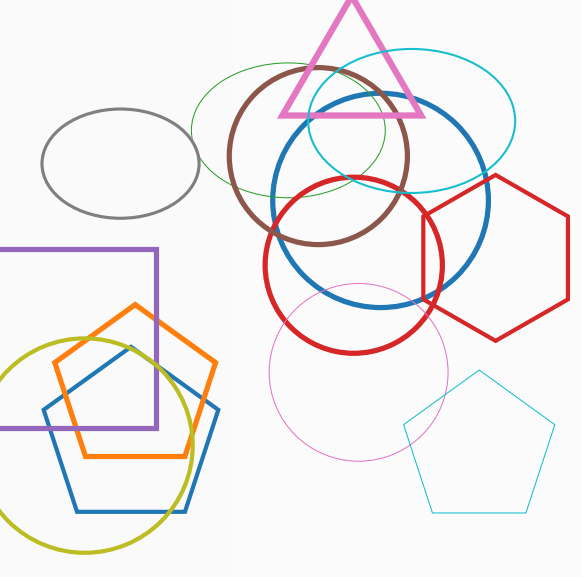[{"shape": "pentagon", "thickness": 2, "radius": 0.79, "center": [0.225, 0.241]}, {"shape": "circle", "thickness": 2.5, "radius": 0.93, "center": [0.655, 0.652]}, {"shape": "pentagon", "thickness": 2.5, "radius": 0.73, "center": [0.233, 0.326]}, {"shape": "oval", "thickness": 0.5, "radius": 0.83, "center": [0.496, 0.773]}, {"shape": "hexagon", "thickness": 2, "radius": 0.72, "center": [0.853, 0.553]}, {"shape": "circle", "thickness": 2.5, "radius": 0.76, "center": [0.609, 0.54]}, {"shape": "square", "thickness": 2.5, "radius": 0.78, "center": [0.113, 0.413]}, {"shape": "circle", "thickness": 2.5, "radius": 0.77, "center": [0.548, 0.729]}, {"shape": "circle", "thickness": 0.5, "radius": 0.77, "center": [0.617, 0.354]}, {"shape": "triangle", "thickness": 3, "radius": 0.69, "center": [0.605, 0.868]}, {"shape": "oval", "thickness": 1.5, "radius": 0.68, "center": [0.207, 0.716]}, {"shape": "circle", "thickness": 2, "radius": 0.93, "center": [0.146, 0.228]}, {"shape": "pentagon", "thickness": 0.5, "radius": 0.68, "center": [0.824, 0.222]}, {"shape": "oval", "thickness": 1, "radius": 0.89, "center": [0.708, 0.79]}]